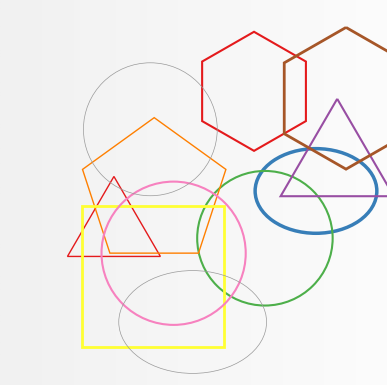[{"shape": "triangle", "thickness": 1, "radius": 0.69, "center": [0.294, 0.403]}, {"shape": "hexagon", "thickness": 1.5, "radius": 0.77, "center": [0.656, 0.763]}, {"shape": "oval", "thickness": 2.5, "radius": 0.79, "center": [0.815, 0.504]}, {"shape": "circle", "thickness": 1.5, "radius": 0.87, "center": [0.684, 0.381]}, {"shape": "triangle", "thickness": 1.5, "radius": 0.84, "center": [0.87, 0.575]}, {"shape": "pentagon", "thickness": 1, "radius": 0.97, "center": [0.398, 0.5]}, {"shape": "square", "thickness": 2, "radius": 0.92, "center": [0.395, 0.283]}, {"shape": "hexagon", "thickness": 2, "radius": 0.92, "center": [0.893, 0.745]}, {"shape": "circle", "thickness": 1.5, "radius": 0.93, "center": [0.448, 0.342]}, {"shape": "circle", "thickness": 0.5, "radius": 0.86, "center": [0.388, 0.664]}, {"shape": "oval", "thickness": 0.5, "radius": 0.95, "center": [0.497, 0.164]}]